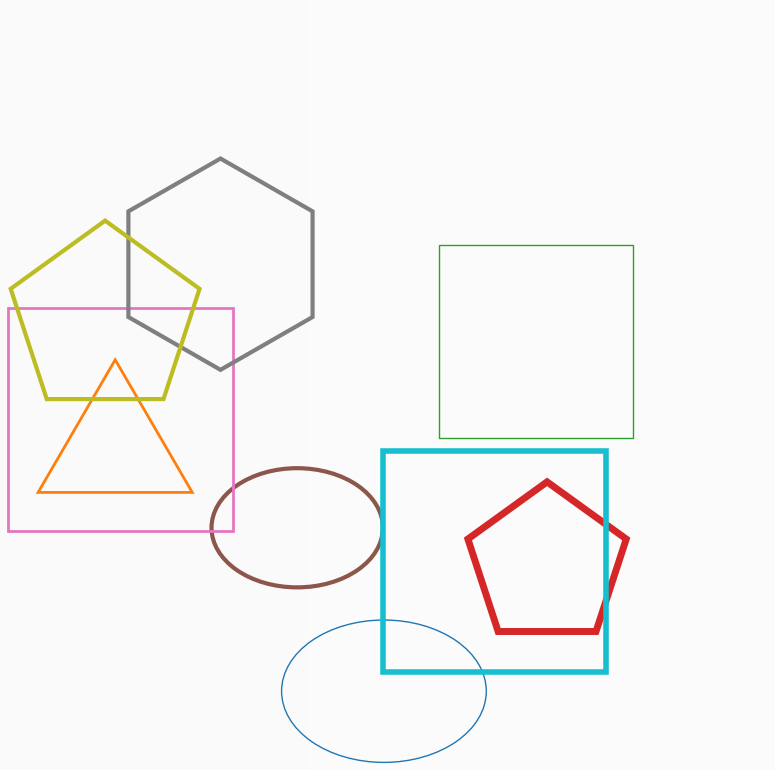[{"shape": "oval", "thickness": 0.5, "radius": 0.66, "center": [0.495, 0.102]}, {"shape": "triangle", "thickness": 1, "radius": 0.57, "center": [0.149, 0.418]}, {"shape": "square", "thickness": 0.5, "radius": 0.63, "center": [0.692, 0.557]}, {"shape": "pentagon", "thickness": 2.5, "radius": 0.54, "center": [0.706, 0.267]}, {"shape": "oval", "thickness": 1.5, "radius": 0.55, "center": [0.383, 0.315]}, {"shape": "square", "thickness": 1, "radius": 0.72, "center": [0.155, 0.455]}, {"shape": "hexagon", "thickness": 1.5, "radius": 0.69, "center": [0.285, 0.657]}, {"shape": "pentagon", "thickness": 1.5, "radius": 0.64, "center": [0.136, 0.585]}, {"shape": "square", "thickness": 2, "radius": 0.72, "center": [0.638, 0.271]}]